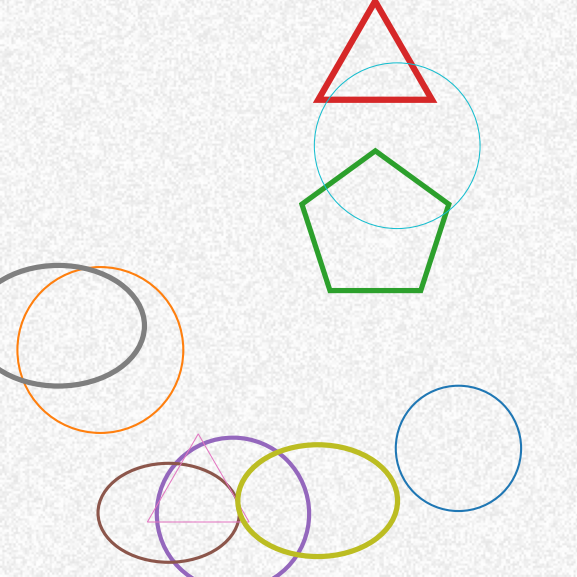[{"shape": "circle", "thickness": 1, "radius": 0.54, "center": [0.794, 0.223]}, {"shape": "circle", "thickness": 1, "radius": 0.72, "center": [0.174, 0.393]}, {"shape": "pentagon", "thickness": 2.5, "radius": 0.67, "center": [0.65, 0.604]}, {"shape": "triangle", "thickness": 3, "radius": 0.57, "center": [0.65, 0.883]}, {"shape": "circle", "thickness": 2, "radius": 0.66, "center": [0.403, 0.109]}, {"shape": "oval", "thickness": 1.5, "radius": 0.61, "center": [0.292, 0.111]}, {"shape": "triangle", "thickness": 0.5, "radius": 0.51, "center": [0.343, 0.146]}, {"shape": "oval", "thickness": 2.5, "radius": 0.75, "center": [0.101, 0.435]}, {"shape": "oval", "thickness": 2.5, "radius": 0.69, "center": [0.55, 0.132]}, {"shape": "circle", "thickness": 0.5, "radius": 0.72, "center": [0.688, 0.747]}]